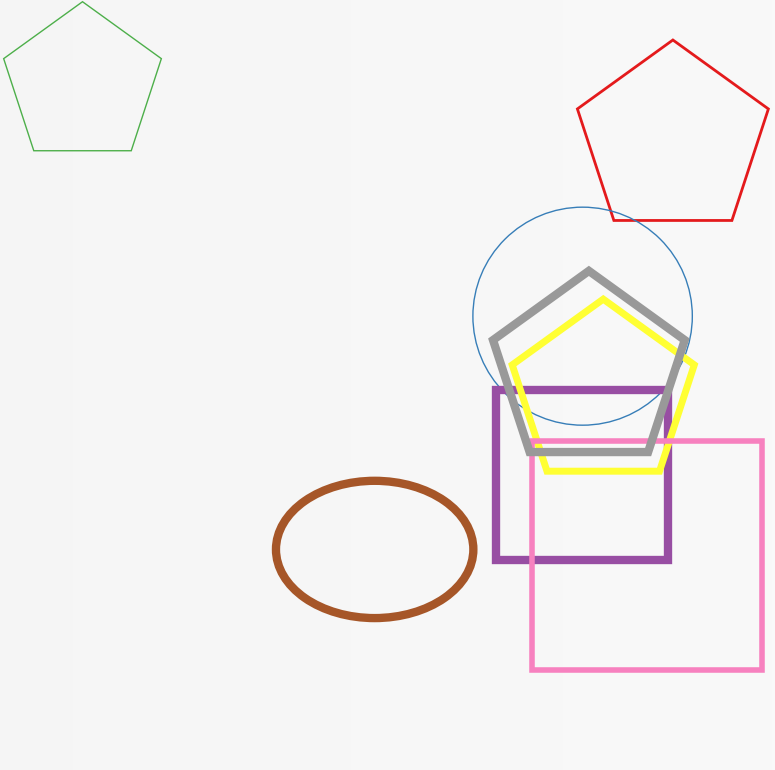[{"shape": "pentagon", "thickness": 1, "radius": 0.65, "center": [0.868, 0.819]}, {"shape": "circle", "thickness": 0.5, "radius": 0.71, "center": [0.752, 0.589]}, {"shape": "pentagon", "thickness": 0.5, "radius": 0.53, "center": [0.106, 0.891]}, {"shape": "square", "thickness": 3, "radius": 0.55, "center": [0.751, 0.383]}, {"shape": "pentagon", "thickness": 2.5, "radius": 0.62, "center": [0.778, 0.488]}, {"shape": "oval", "thickness": 3, "radius": 0.64, "center": [0.483, 0.286]}, {"shape": "square", "thickness": 2, "radius": 0.74, "center": [0.835, 0.279]}, {"shape": "pentagon", "thickness": 3, "radius": 0.65, "center": [0.76, 0.518]}]